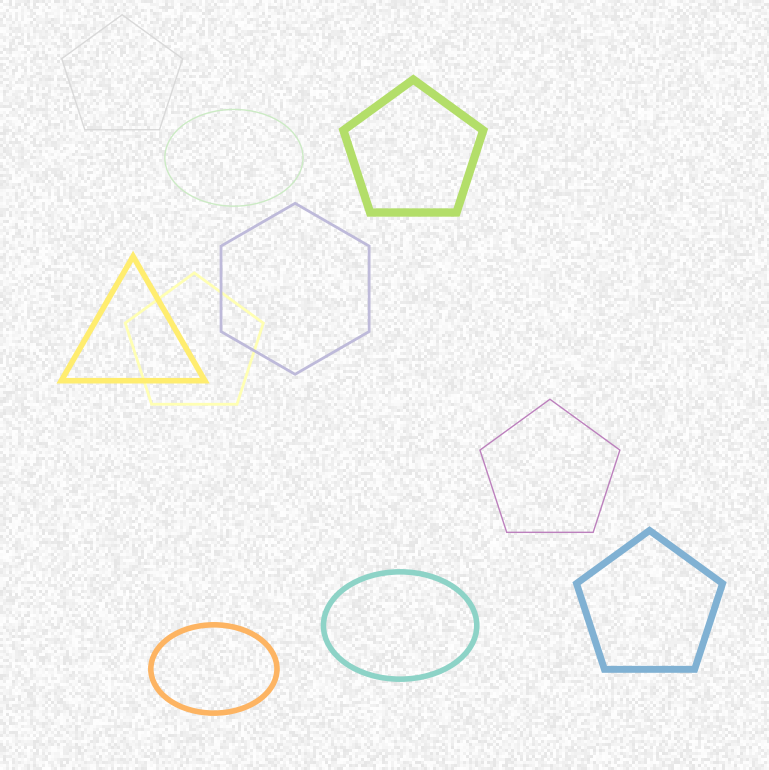[{"shape": "oval", "thickness": 2, "radius": 0.5, "center": [0.52, 0.188]}, {"shape": "pentagon", "thickness": 1, "radius": 0.47, "center": [0.252, 0.551]}, {"shape": "hexagon", "thickness": 1, "radius": 0.56, "center": [0.383, 0.625]}, {"shape": "pentagon", "thickness": 2.5, "radius": 0.5, "center": [0.844, 0.211]}, {"shape": "oval", "thickness": 2, "radius": 0.41, "center": [0.278, 0.131]}, {"shape": "pentagon", "thickness": 3, "radius": 0.48, "center": [0.537, 0.801]}, {"shape": "pentagon", "thickness": 0.5, "radius": 0.41, "center": [0.159, 0.898]}, {"shape": "pentagon", "thickness": 0.5, "radius": 0.48, "center": [0.714, 0.386]}, {"shape": "oval", "thickness": 0.5, "radius": 0.45, "center": [0.304, 0.795]}, {"shape": "triangle", "thickness": 2, "radius": 0.54, "center": [0.173, 0.559]}]